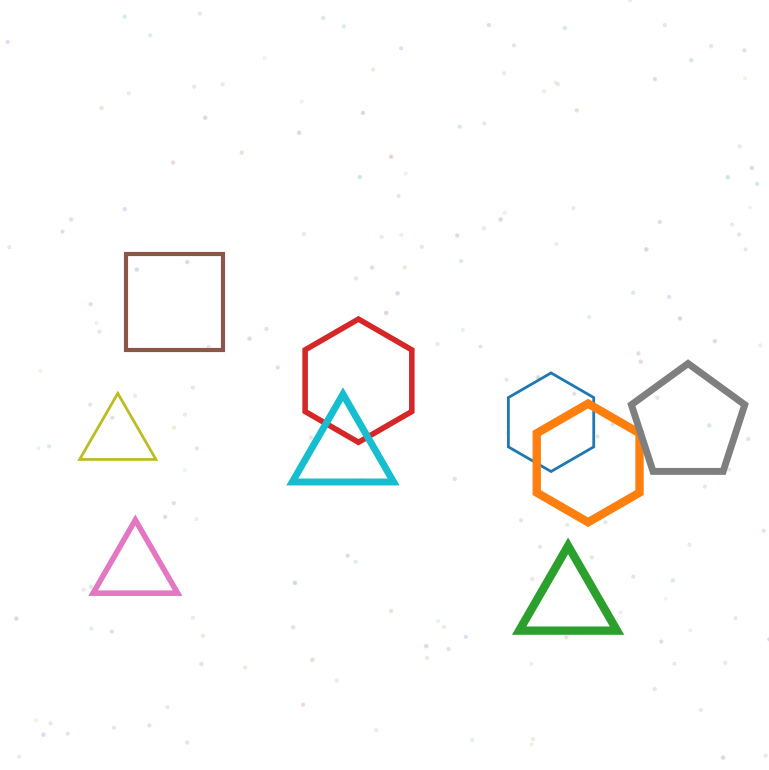[{"shape": "hexagon", "thickness": 1, "radius": 0.32, "center": [0.716, 0.452]}, {"shape": "hexagon", "thickness": 3, "radius": 0.39, "center": [0.764, 0.399]}, {"shape": "triangle", "thickness": 3, "radius": 0.37, "center": [0.738, 0.218]}, {"shape": "hexagon", "thickness": 2, "radius": 0.4, "center": [0.466, 0.506]}, {"shape": "square", "thickness": 1.5, "radius": 0.31, "center": [0.226, 0.608]}, {"shape": "triangle", "thickness": 2, "radius": 0.32, "center": [0.176, 0.261]}, {"shape": "pentagon", "thickness": 2.5, "radius": 0.39, "center": [0.894, 0.45]}, {"shape": "triangle", "thickness": 1, "radius": 0.29, "center": [0.153, 0.432]}, {"shape": "triangle", "thickness": 2.5, "radius": 0.38, "center": [0.445, 0.412]}]